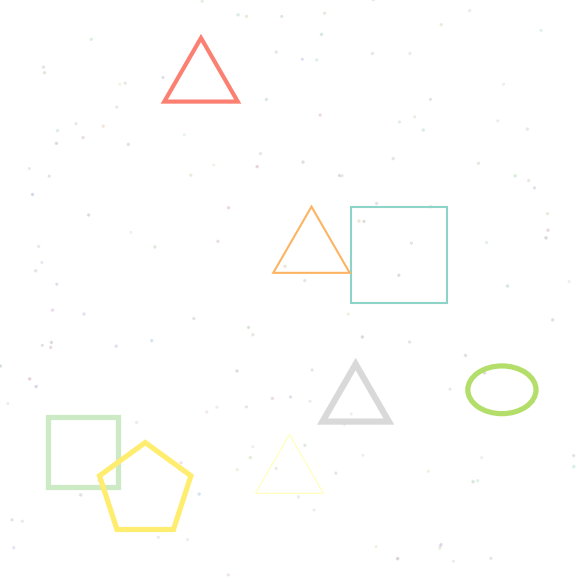[{"shape": "square", "thickness": 1, "radius": 0.42, "center": [0.691, 0.558]}, {"shape": "triangle", "thickness": 0.5, "radius": 0.34, "center": [0.501, 0.179]}, {"shape": "triangle", "thickness": 2, "radius": 0.37, "center": [0.348, 0.86]}, {"shape": "triangle", "thickness": 1, "radius": 0.38, "center": [0.539, 0.565]}, {"shape": "oval", "thickness": 2.5, "radius": 0.3, "center": [0.869, 0.324]}, {"shape": "triangle", "thickness": 3, "radius": 0.33, "center": [0.616, 0.302]}, {"shape": "square", "thickness": 2.5, "radius": 0.3, "center": [0.143, 0.216]}, {"shape": "pentagon", "thickness": 2.5, "radius": 0.42, "center": [0.251, 0.15]}]